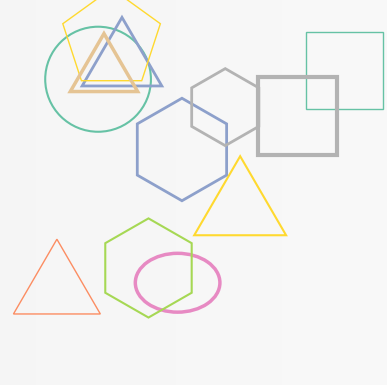[{"shape": "square", "thickness": 1, "radius": 0.5, "center": [0.889, 0.817]}, {"shape": "circle", "thickness": 1.5, "radius": 0.68, "center": [0.253, 0.794]}, {"shape": "triangle", "thickness": 1, "radius": 0.65, "center": [0.147, 0.249]}, {"shape": "triangle", "thickness": 2, "radius": 0.59, "center": [0.315, 0.836]}, {"shape": "hexagon", "thickness": 2, "radius": 0.67, "center": [0.47, 0.612]}, {"shape": "oval", "thickness": 2.5, "radius": 0.55, "center": [0.458, 0.266]}, {"shape": "hexagon", "thickness": 1.5, "radius": 0.64, "center": [0.383, 0.304]}, {"shape": "triangle", "thickness": 1.5, "radius": 0.68, "center": [0.62, 0.457]}, {"shape": "pentagon", "thickness": 1, "radius": 0.66, "center": [0.288, 0.897]}, {"shape": "triangle", "thickness": 2.5, "radius": 0.5, "center": [0.268, 0.812]}, {"shape": "square", "thickness": 3, "radius": 0.51, "center": [0.768, 0.698]}, {"shape": "hexagon", "thickness": 2, "radius": 0.5, "center": [0.581, 0.722]}]